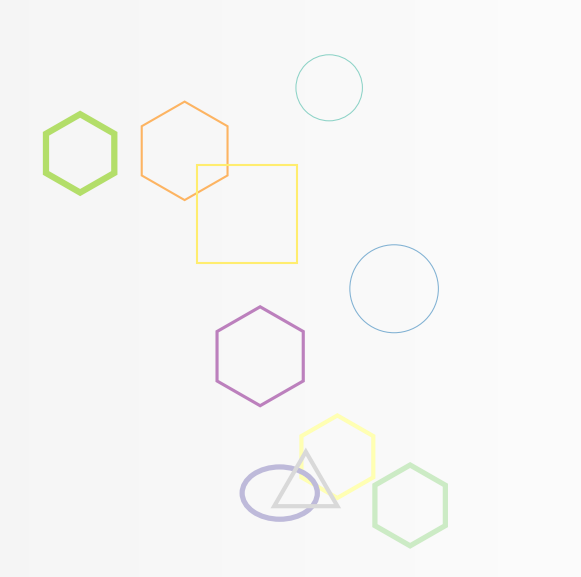[{"shape": "circle", "thickness": 0.5, "radius": 0.29, "center": [0.566, 0.847]}, {"shape": "hexagon", "thickness": 2, "radius": 0.36, "center": [0.58, 0.208]}, {"shape": "oval", "thickness": 2.5, "radius": 0.32, "center": [0.481, 0.145]}, {"shape": "circle", "thickness": 0.5, "radius": 0.38, "center": [0.678, 0.499]}, {"shape": "hexagon", "thickness": 1, "radius": 0.43, "center": [0.318, 0.738]}, {"shape": "hexagon", "thickness": 3, "radius": 0.34, "center": [0.138, 0.734]}, {"shape": "triangle", "thickness": 2, "radius": 0.31, "center": [0.526, 0.154]}, {"shape": "hexagon", "thickness": 1.5, "radius": 0.43, "center": [0.448, 0.382]}, {"shape": "hexagon", "thickness": 2.5, "radius": 0.35, "center": [0.706, 0.124]}, {"shape": "square", "thickness": 1, "radius": 0.43, "center": [0.425, 0.629]}]